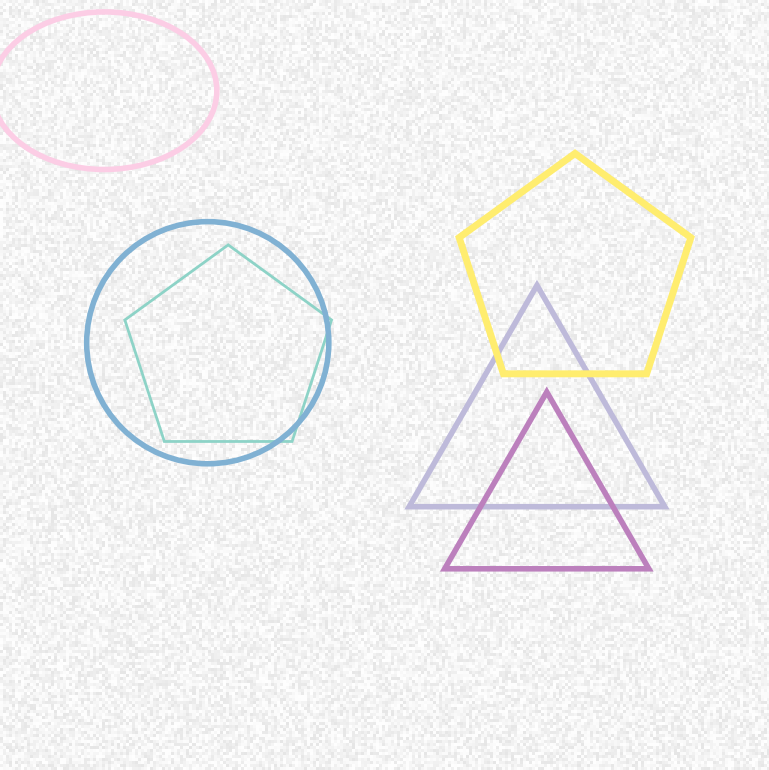[{"shape": "pentagon", "thickness": 1, "radius": 0.71, "center": [0.296, 0.541]}, {"shape": "triangle", "thickness": 2, "radius": 0.96, "center": [0.697, 0.438]}, {"shape": "circle", "thickness": 2, "radius": 0.79, "center": [0.27, 0.555]}, {"shape": "oval", "thickness": 2, "radius": 0.73, "center": [0.135, 0.882]}, {"shape": "triangle", "thickness": 2, "radius": 0.77, "center": [0.71, 0.338]}, {"shape": "pentagon", "thickness": 2.5, "radius": 0.79, "center": [0.747, 0.643]}]